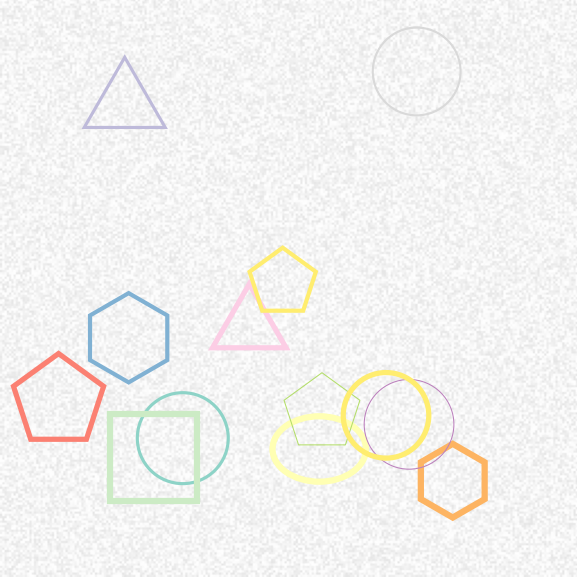[{"shape": "circle", "thickness": 1.5, "radius": 0.39, "center": [0.317, 0.24]}, {"shape": "oval", "thickness": 3, "radius": 0.4, "center": [0.553, 0.222]}, {"shape": "triangle", "thickness": 1.5, "radius": 0.4, "center": [0.216, 0.819]}, {"shape": "pentagon", "thickness": 2.5, "radius": 0.41, "center": [0.101, 0.305]}, {"shape": "hexagon", "thickness": 2, "radius": 0.39, "center": [0.223, 0.414]}, {"shape": "hexagon", "thickness": 3, "radius": 0.32, "center": [0.784, 0.167]}, {"shape": "pentagon", "thickness": 0.5, "radius": 0.35, "center": [0.558, 0.285]}, {"shape": "triangle", "thickness": 2.5, "radius": 0.37, "center": [0.432, 0.434]}, {"shape": "circle", "thickness": 1, "radius": 0.38, "center": [0.722, 0.875]}, {"shape": "circle", "thickness": 0.5, "radius": 0.39, "center": [0.708, 0.264]}, {"shape": "square", "thickness": 3, "radius": 0.38, "center": [0.266, 0.206]}, {"shape": "circle", "thickness": 2.5, "radius": 0.37, "center": [0.668, 0.28]}, {"shape": "pentagon", "thickness": 2, "radius": 0.3, "center": [0.49, 0.51]}]